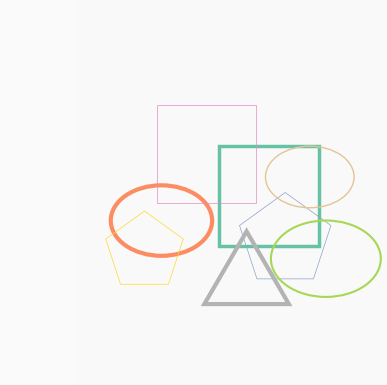[{"shape": "square", "thickness": 2.5, "radius": 0.64, "center": [0.695, 0.491]}, {"shape": "oval", "thickness": 3, "radius": 0.65, "center": [0.417, 0.427]}, {"shape": "pentagon", "thickness": 0.5, "radius": 0.62, "center": [0.736, 0.376]}, {"shape": "square", "thickness": 0.5, "radius": 0.64, "center": [0.533, 0.6]}, {"shape": "oval", "thickness": 1.5, "radius": 0.71, "center": [0.841, 0.328]}, {"shape": "pentagon", "thickness": 0.5, "radius": 0.53, "center": [0.373, 0.347]}, {"shape": "oval", "thickness": 1, "radius": 0.57, "center": [0.799, 0.54]}, {"shape": "triangle", "thickness": 3, "radius": 0.63, "center": [0.636, 0.273]}]